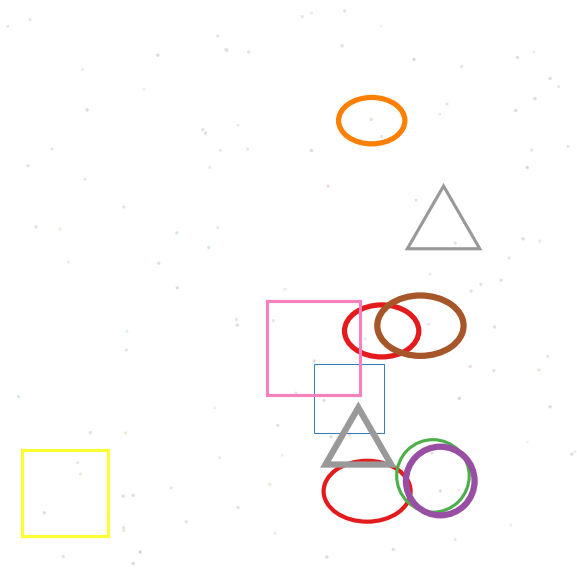[{"shape": "oval", "thickness": 2, "radius": 0.38, "center": [0.636, 0.149]}, {"shape": "oval", "thickness": 2.5, "radius": 0.32, "center": [0.661, 0.426]}, {"shape": "square", "thickness": 0.5, "radius": 0.3, "center": [0.605, 0.309]}, {"shape": "circle", "thickness": 1.5, "radius": 0.31, "center": [0.75, 0.175]}, {"shape": "circle", "thickness": 3, "radius": 0.3, "center": [0.762, 0.166]}, {"shape": "oval", "thickness": 2.5, "radius": 0.29, "center": [0.644, 0.79]}, {"shape": "square", "thickness": 1.5, "radius": 0.37, "center": [0.113, 0.146]}, {"shape": "oval", "thickness": 3, "radius": 0.37, "center": [0.728, 0.435]}, {"shape": "square", "thickness": 1.5, "radius": 0.41, "center": [0.543, 0.397]}, {"shape": "triangle", "thickness": 3, "radius": 0.33, "center": [0.62, 0.228]}, {"shape": "triangle", "thickness": 1.5, "radius": 0.36, "center": [0.768, 0.605]}]